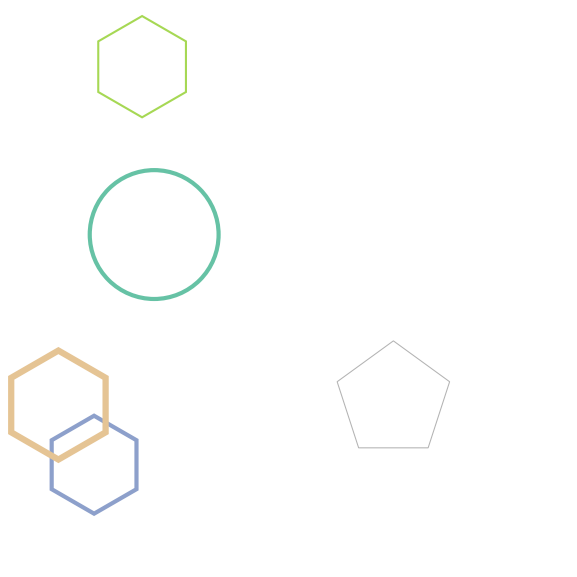[{"shape": "circle", "thickness": 2, "radius": 0.56, "center": [0.267, 0.593]}, {"shape": "hexagon", "thickness": 2, "radius": 0.42, "center": [0.163, 0.194]}, {"shape": "hexagon", "thickness": 1, "radius": 0.44, "center": [0.246, 0.884]}, {"shape": "hexagon", "thickness": 3, "radius": 0.47, "center": [0.101, 0.298]}, {"shape": "pentagon", "thickness": 0.5, "radius": 0.51, "center": [0.681, 0.306]}]